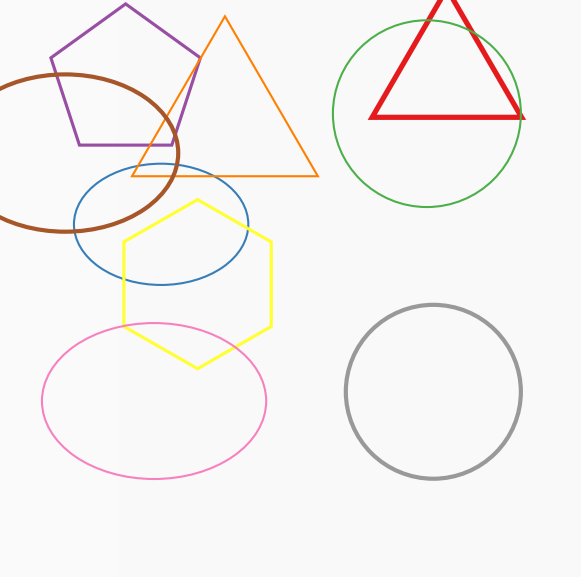[{"shape": "triangle", "thickness": 2.5, "radius": 0.74, "center": [0.769, 0.87]}, {"shape": "oval", "thickness": 1, "radius": 0.75, "center": [0.277, 0.611]}, {"shape": "circle", "thickness": 1, "radius": 0.81, "center": [0.734, 0.802]}, {"shape": "pentagon", "thickness": 1.5, "radius": 0.68, "center": [0.216, 0.857]}, {"shape": "triangle", "thickness": 1, "radius": 0.92, "center": [0.387, 0.786]}, {"shape": "hexagon", "thickness": 1.5, "radius": 0.73, "center": [0.34, 0.507]}, {"shape": "oval", "thickness": 2, "radius": 0.97, "center": [0.112, 0.734]}, {"shape": "oval", "thickness": 1, "radius": 0.96, "center": [0.265, 0.305]}, {"shape": "circle", "thickness": 2, "radius": 0.75, "center": [0.746, 0.321]}]